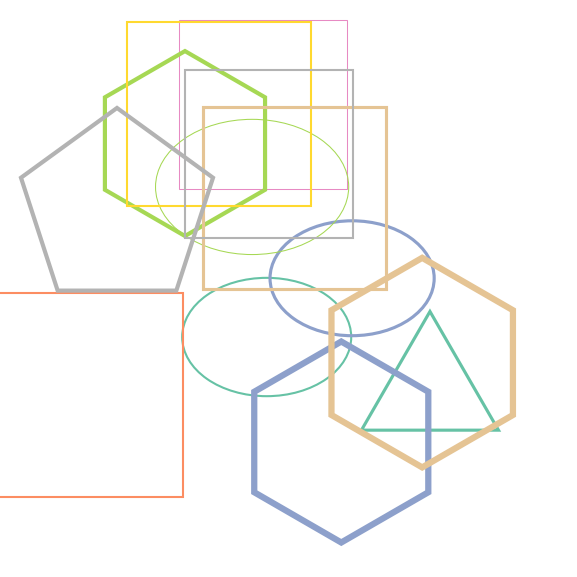[{"shape": "triangle", "thickness": 1.5, "radius": 0.69, "center": [0.745, 0.323]}, {"shape": "oval", "thickness": 1, "radius": 0.73, "center": [0.462, 0.416]}, {"shape": "square", "thickness": 1, "radius": 0.88, "center": [0.139, 0.314]}, {"shape": "oval", "thickness": 1.5, "radius": 0.71, "center": [0.61, 0.517]}, {"shape": "hexagon", "thickness": 3, "radius": 0.87, "center": [0.591, 0.234]}, {"shape": "square", "thickness": 0.5, "radius": 0.73, "center": [0.456, 0.818]}, {"shape": "hexagon", "thickness": 2, "radius": 0.8, "center": [0.32, 0.751]}, {"shape": "oval", "thickness": 0.5, "radius": 0.84, "center": [0.437, 0.675]}, {"shape": "square", "thickness": 1, "radius": 0.8, "center": [0.379, 0.802]}, {"shape": "square", "thickness": 1.5, "radius": 0.79, "center": [0.51, 0.656]}, {"shape": "hexagon", "thickness": 3, "radius": 0.91, "center": [0.731, 0.371]}, {"shape": "square", "thickness": 1, "radius": 0.73, "center": [0.466, 0.732]}, {"shape": "pentagon", "thickness": 2, "radius": 0.87, "center": [0.203, 0.637]}]